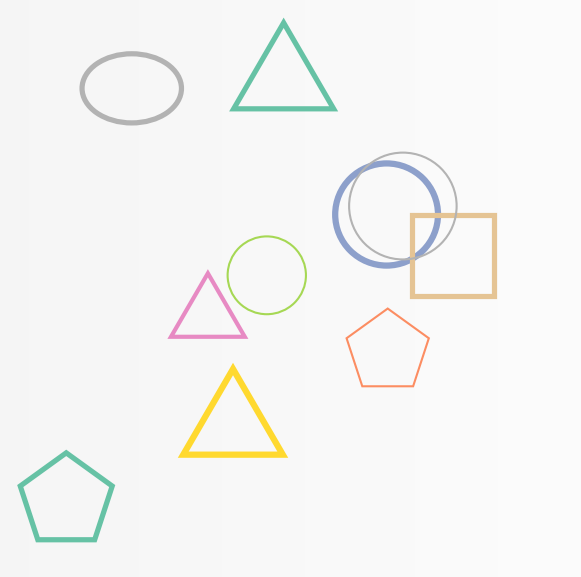[{"shape": "triangle", "thickness": 2.5, "radius": 0.5, "center": [0.488, 0.86]}, {"shape": "pentagon", "thickness": 2.5, "radius": 0.42, "center": [0.114, 0.132]}, {"shape": "pentagon", "thickness": 1, "radius": 0.37, "center": [0.667, 0.39]}, {"shape": "circle", "thickness": 3, "radius": 0.44, "center": [0.665, 0.628]}, {"shape": "triangle", "thickness": 2, "radius": 0.37, "center": [0.358, 0.453]}, {"shape": "circle", "thickness": 1, "radius": 0.34, "center": [0.459, 0.522]}, {"shape": "triangle", "thickness": 3, "radius": 0.49, "center": [0.401, 0.261]}, {"shape": "square", "thickness": 2.5, "radius": 0.35, "center": [0.779, 0.557]}, {"shape": "circle", "thickness": 1, "radius": 0.46, "center": [0.693, 0.642]}, {"shape": "oval", "thickness": 2.5, "radius": 0.43, "center": [0.227, 0.846]}]